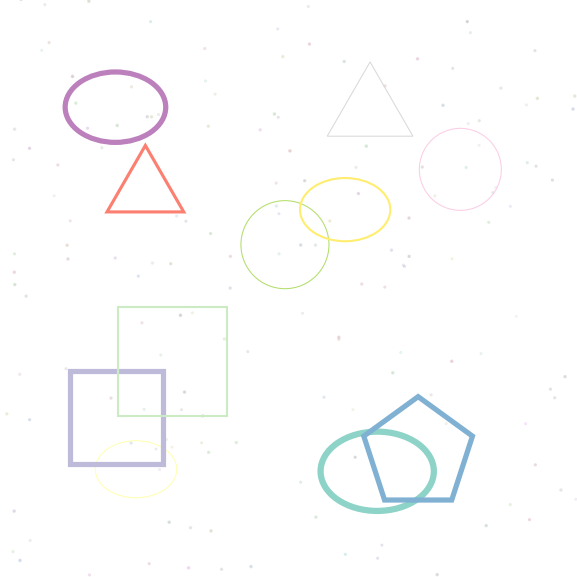[{"shape": "oval", "thickness": 3, "radius": 0.49, "center": [0.653, 0.183]}, {"shape": "oval", "thickness": 0.5, "radius": 0.35, "center": [0.236, 0.187]}, {"shape": "square", "thickness": 2.5, "radius": 0.4, "center": [0.201, 0.277]}, {"shape": "triangle", "thickness": 1.5, "radius": 0.38, "center": [0.252, 0.671]}, {"shape": "pentagon", "thickness": 2.5, "radius": 0.49, "center": [0.724, 0.213]}, {"shape": "circle", "thickness": 0.5, "radius": 0.38, "center": [0.493, 0.575]}, {"shape": "circle", "thickness": 0.5, "radius": 0.36, "center": [0.797, 0.706]}, {"shape": "triangle", "thickness": 0.5, "radius": 0.43, "center": [0.641, 0.806]}, {"shape": "oval", "thickness": 2.5, "radius": 0.44, "center": [0.2, 0.814]}, {"shape": "square", "thickness": 1, "radius": 0.47, "center": [0.299, 0.373]}, {"shape": "oval", "thickness": 1, "radius": 0.39, "center": [0.598, 0.636]}]